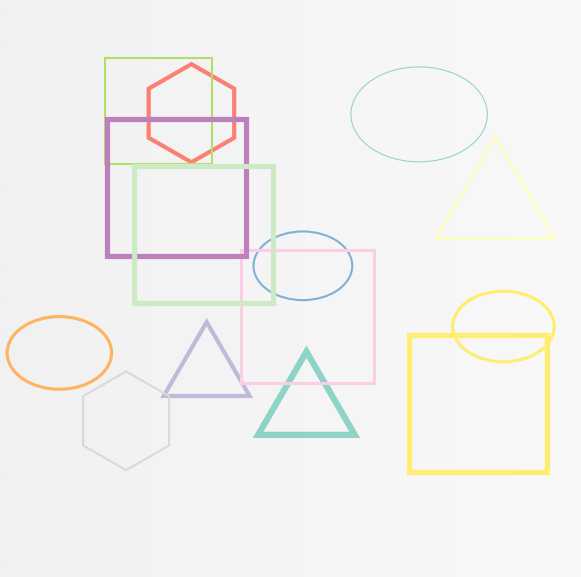[{"shape": "oval", "thickness": 0.5, "radius": 0.59, "center": [0.721, 0.801]}, {"shape": "triangle", "thickness": 3, "radius": 0.48, "center": [0.527, 0.294]}, {"shape": "triangle", "thickness": 1, "radius": 0.59, "center": [0.852, 0.645]}, {"shape": "triangle", "thickness": 2, "radius": 0.43, "center": [0.356, 0.356]}, {"shape": "hexagon", "thickness": 2, "radius": 0.42, "center": [0.329, 0.803]}, {"shape": "oval", "thickness": 1, "radius": 0.42, "center": [0.521, 0.539]}, {"shape": "oval", "thickness": 1.5, "radius": 0.45, "center": [0.102, 0.388]}, {"shape": "square", "thickness": 1, "radius": 0.46, "center": [0.273, 0.807]}, {"shape": "square", "thickness": 1.5, "radius": 0.57, "center": [0.529, 0.451]}, {"shape": "hexagon", "thickness": 1, "radius": 0.43, "center": [0.217, 0.271]}, {"shape": "square", "thickness": 2.5, "radius": 0.59, "center": [0.303, 0.675]}, {"shape": "square", "thickness": 2.5, "radius": 0.59, "center": [0.35, 0.593]}, {"shape": "oval", "thickness": 1.5, "radius": 0.44, "center": [0.866, 0.434]}, {"shape": "square", "thickness": 2.5, "radius": 0.59, "center": [0.822, 0.3]}]